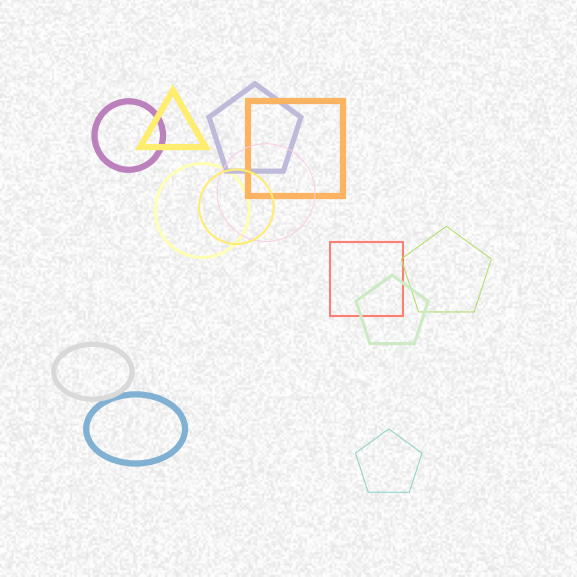[{"shape": "pentagon", "thickness": 0.5, "radius": 0.3, "center": [0.673, 0.196]}, {"shape": "circle", "thickness": 1.5, "radius": 0.41, "center": [0.35, 0.635]}, {"shape": "pentagon", "thickness": 2.5, "radius": 0.42, "center": [0.442, 0.77]}, {"shape": "square", "thickness": 1, "radius": 0.32, "center": [0.635, 0.516]}, {"shape": "oval", "thickness": 3, "radius": 0.43, "center": [0.235, 0.256]}, {"shape": "square", "thickness": 3, "radius": 0.41, "center": [0.511, 0.742]}, {"shape": "pentagon", "thickness": 0.5, "radius": 0.41, "center": [0.773, 0.525]}, {"shape": "circle", "thickness": 0.5, "radius": 0.42, "center": [0.461, 0.666]}, {"shape": "oval", "thickness": 2.5, "radius": 0.34, "center": [0.161, 0.355]}, {"shape": "circle", "thickness": 3, "radius": 0.3, "center": [0.223, 0.764]}, {"shape": "pentagon", "thickness": 1.5, "radius": 0.33, "center": [0.679, 0.457]}, {"shape": "circle", "thickness": 1, "radius": 0.32, "center": [0.409, 0.641]}, {"shape": "triangle", "thickness": 3, "radius": 0.33, "center": [0.299, 0.777]}]